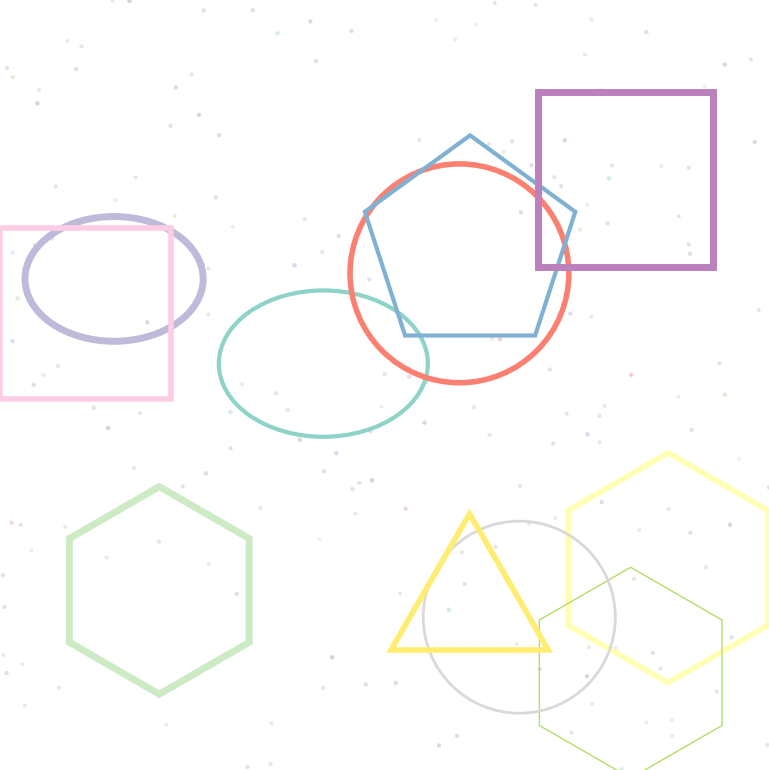[{"shape": "oval", "thickness": 1.5, "radius": 0.68, "center": [0.42, 0.528]}, {"shape": "hexagon", "thickness": 2, "radius": 0.75, "center": [0.868, 0.263]}, {"shape": "oval", "thickness": 2.5, "radius": 0.58, "center": [0.148, 0.638]}, {"shape": "circle", "thickness": 2, "radius": 0.71, "center": [0.597, 0.645]}, {"shape": "pentagon", "thickness": 1.5, "radius": 0.72, "center": [0.611, 0.681]}, {"shape": "hexagon", "thickness": 0.5, "radius": 0.68, "center": [0.819, 0.126]}, {"shape": "square", "thickness": 2, "radius": 0.55, "center": [0.111, 0.593]}, {"shape": "circle", "thickness": 1, "radius": 0.62, "center": [0.674, 0.198]}, {"shape": "square", "thickness": 2.5, "radius": 0.57, "center": [0.812, 0.767]}, {"shape": "hexagon", "thickness": 2.5, "radius": 0.67, "center": [0.207, 0.233]}, {"shape": "triangle", "thickness": 2, "radius": 0.59, "center": [0.61, 0.215]}]